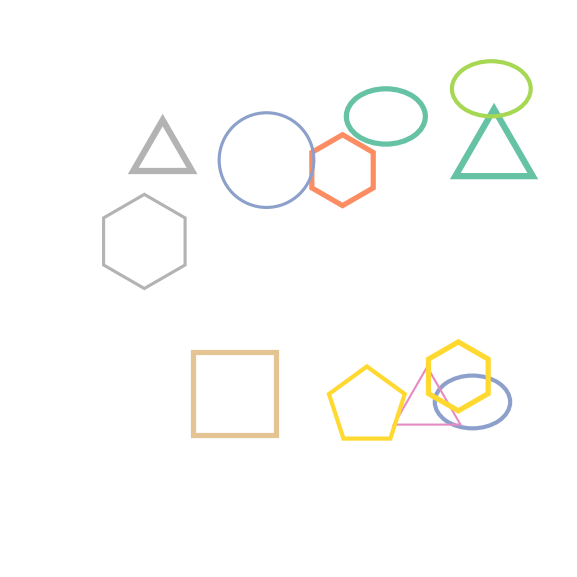[{"shape": "oval", "thickness": 2.5, "radius": 0.34, "center": [0.668, 0.797]}, {"shape": "triangle", "thickness": 3, "radius": 0.39, "center": [0.856, 0.733]}, {"shape": "hexagon", "thickness": 2.5, "radius": 0.31, "center": [0.593, 0.704]}, {"shape": "oval", "thickness": 2, "radius": 0.33, "center": [0.818, 0.303]}, {"shape": "circle", "thickness": 1.5, "radius": 0.41, "center": [0.461, 0.722]}, {"shape": "triangle", "thickness": 1, "radius": 0.33, "center": [0.74, 0.297]}, {"shape": "oval", "thickness": 2, "radius": 0.34, "center": [0.851, 0.845]}, {"shape": "hexagon", "thickness": 2.5, "radius": 0.3, "center": [0.794, 0.347]}, {"shape": "pentagon", "thickness": 2, "radius": 0.35, "center": [0.635, 0.296]}, {"shape": "square", "thickness": 2.5, "radius": 0.36, "center": [0.406, 0.318]}, {"shape": "hexagon", "thickness": 1.5, "radius": 0.41, "center": [0.25, 0.581]}, {"shape": "triangle", "thickness": 3, "radius": 0.29, "center": [0.282, 0.732]}]